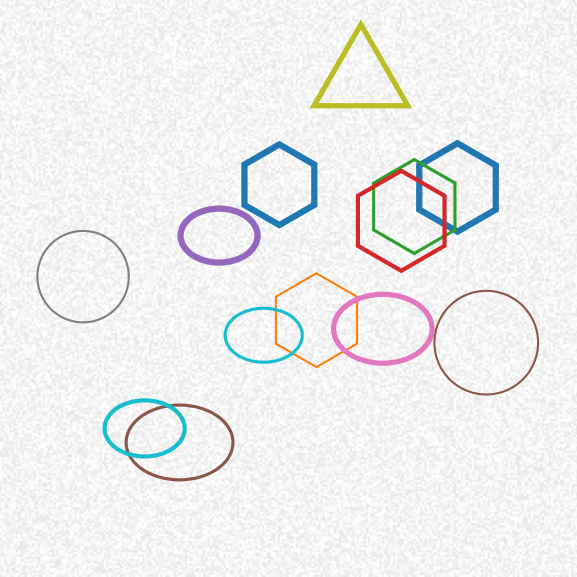[{"shape": "hexagon", "thickness": 3, "radius": 0.38, "center": [0.792, 0.675]}, {"shape": "hexagon", "thickness": 3, "radius": 0.35, "center": [0.484, 0.679]}, {"shape": "hexagon", "thickness": 1, "radius": 0.41, "center": [0.548, 0.445]}, {"shape": "hexagon", "thickness": 1.5, "radius": 0.41, "center": [0.717, 0.642]}, {"shape": "hexagon", "thickness": 2, "radius": 0.43, "center": [0.695, 0.617]}, {"shape": "oval", "thickness": 3, "radius": 0.33, "center": [0.379, 0.591]}, {"shape": "oval", "thickness": 1.5, "radius": 0.46, "center": [0.311, 0.233]}, {"shape": "circle", "thickness": 1, "radius": 0.45, "center": [0.842, 0.406]}, {"shape": "oval", "thickness": 2.5, "radius": 0.43, "center": [0.663, 0.43]}, {"shape": "circle", "thickness": 1, "radius": 0.4, "center": [0.144, 0.52]}, {"shape": "triangle", "thickness": 2.5, "radius": 0.47, "center": [0.625, 0.863]}, {"shape": "oval", "thickness": 2, "radius": 0.35, "center": [0.25, 0.257]}, {"shape": "oval", "thickness": 1.5, "radius": 0.33, "center": [0.457, 0.419]}]